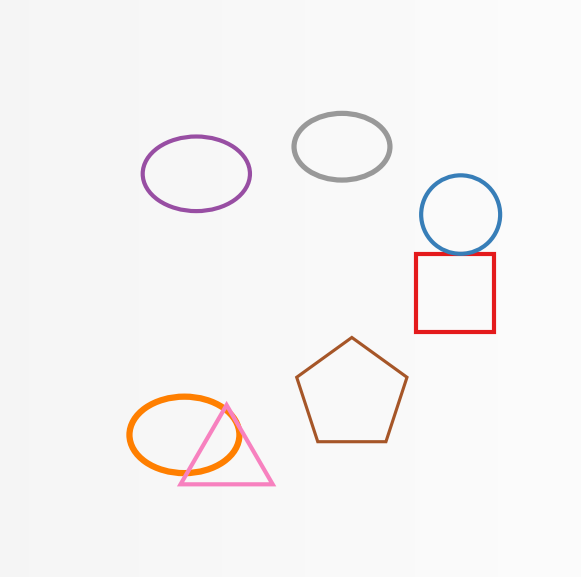[{"shape": "square", "thickness": 2, "radius": 0.33, "center": [0.783, 0.492]}, {"shape": "circle", "thickness": 2, "radius": 0.34, "center": [0.793, 0.628]}, {"shape": "oval", "thickness": 2, "radius": 0.46, "center": [0.338, 0.698]}, {"shape": "oval", "thickness": 3, "radius": 0.47, "center": [0.317, 0.246]}, {"shape": "pentagon", "thickness": 1.5, "radius": 0.5, "center": [0.605, 0.315]}, {"shape": "triangle", "thickness": 2, "radius": 0.46, "center": [0.39, 0.206]}, {"shape": "oval", "thickness": 2.5, "radius": 0.41, "center": [0.588, 0.745]}]